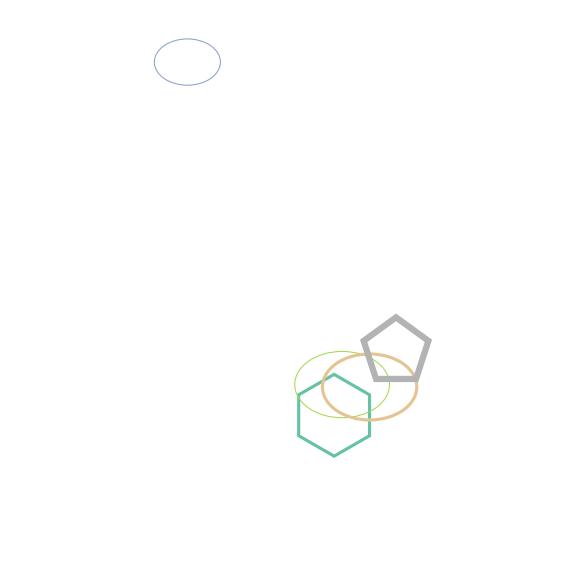[{"shape": "hexagon", "thickness": 1.5, "radius": 0.35, "center": [0.579, 0.28]}, {"shape": "oval", "thickness": 0.5, "radius": 0.29, "center": [0.324, 0.892]}, {"shape": "oval", "thickness": 0.5, "radius": 0.41, "center": [0.592, 0.333]}, {"shape": "oval", "thickness": 1.5, "radius": 0.41, "center": [0.64, 0.329]}, {"shape": "pentagon", "thickness": 3, "radius": 0.29, "center": [0.686, 0.391]}]